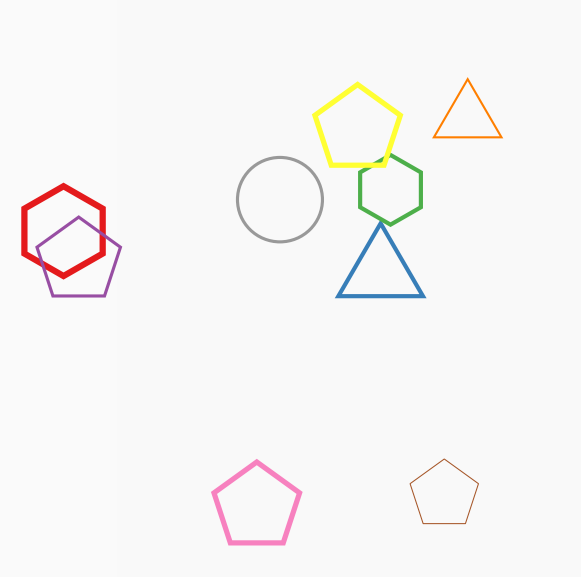[{"shape": "hexagon", "thickness": 3, "radius": 0.39, "center": [0.109, 0.599]}, {"shape": "triangle", "thickness": 2, "radius": 0.42, "center": [0.655, 0.528]}, {"shape": "hexagon", "thickness": 2, "radius": 0.3, "center": [0.672, 0.67]}, {"shape": "pentagon", "thickness": 1.5, "radius": 0.38, "center": [0.135, 0.548]}, {"shape": "triangle", "thickness": 1, "radius": 0.34, "center": [0.805, 0.795]}, {"shape": "pentagon", "thickness": 2.5, "radius": 0.39, "center": [0.615, 0.776]}, {"shape": "pentagon", "thickness": 0.5, "radius": 0.31, "center": [0.764, 0.142]}, {"shape": "pentagon", "thickness": 2.5, "radius": 0.39, "center": [0.442, 0.122]}, {"shape": "circle", "thickness": 1.5, "radius": 0.37, "center": [0.482, 0.653]}]